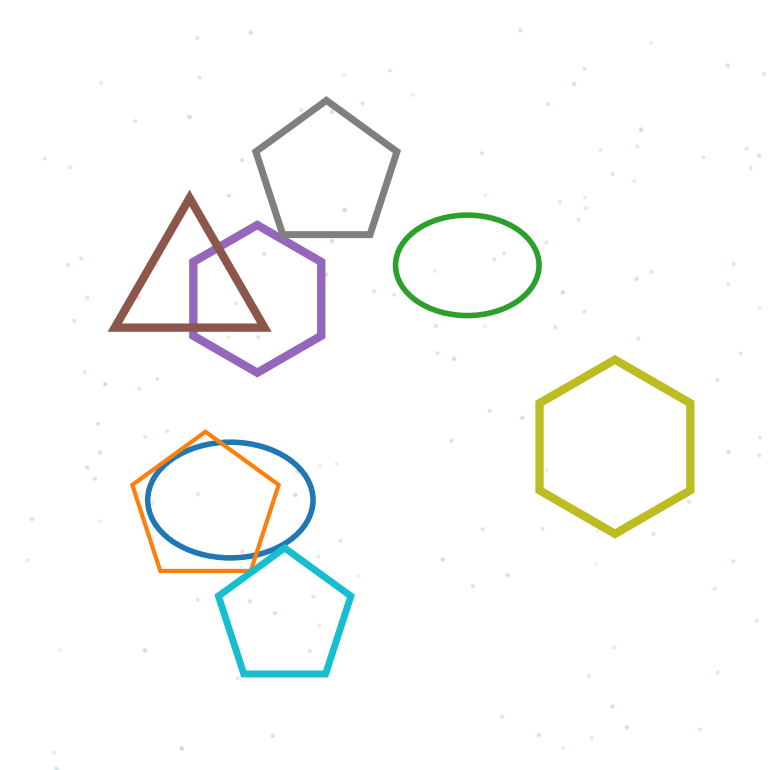[{"shape": "oval", "thickness": 2, "radius": 0.54, "center": [0.299, 0.351]}, {"shape": "pentagon", "thickness": 1.5, "radius": 0.5, "center": [0.267, 0.339]}, {"shape": "oval", "thickness": 2, "radius": 0.47, "center": [0.607, 0.655]}, {"shape": "hexagon", "thickness": 3, "radius": 0.48, "center": [0.334, 0.612]}, {"shape": "triangle", "thickness": 3, "radius": 0.56, "center": [0.246, 0.631]}, {"shape": "pentagon", "thickness": 2.5, "radius": 0.48, "center": [0.424, 0.773]}, {"shape": "hexagon", "thickness": 3, "radius": 0.57, "center": [0.799, 0.42]}, {"shape": "pentagon", "thickness": 2.5, "radius": 0.45, "center": [0.37, 0.198]}]